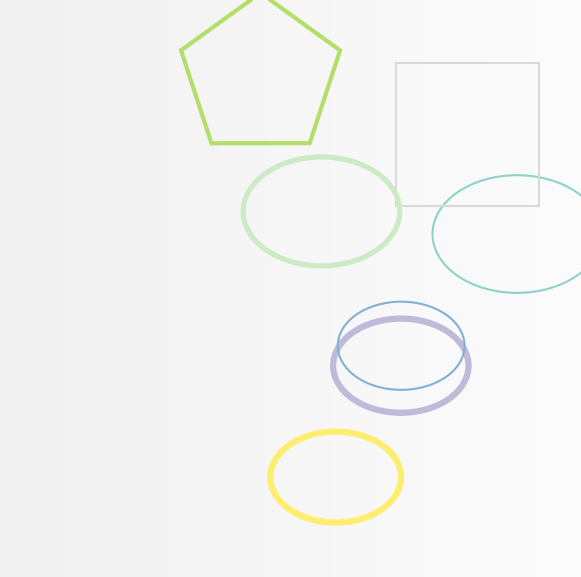[{"shape": "oval", "thickness": 1, "radius": 0.73, "center": [0.89, 0.594]}, {"shape": "oval", "thickness": 3, "radius": 0.58, "center": [0.69, 0.366]}, {"shape": "oval", "thickness": 1, "radius": 0.55, "center": [0.69, 0.4]}, {"shape": "pentagon", "thickness": 2, "radius": 0.72, "center": [0.448, 0.868]}, {"shape": "square", "thickness": 1, "radius": 0.62, "center": [0.804, 0.767]}, {"shape": "oval", "thickness": 2.5, "radius": 0.67, "center": [0.553, 0.633]}, {"shape": "oval", "thickness": 3, "radius": 0.56, "center": [0.577, 0.173]}]